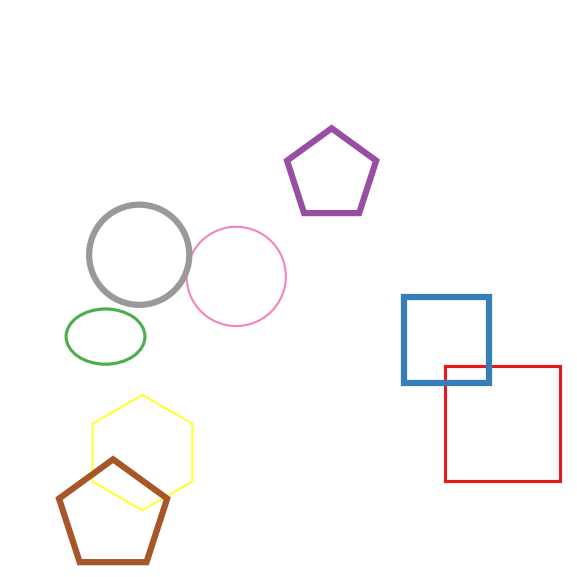[{"shape": "square", "thickness": 1.5, "radius": 0.5, "center": [0.87, 0.266]}, {"shape": "square", "thickness": 3, "radius": 0.37, "center": [0.773, 0.41]}, {"shape": "oval", "thickness": 1.5, "radius": 0.34, "center": [0.183, 0.416]}, {"shape": "pentagon", "thickness": 3, "radius": 0.41, "center": [0.574, 0.696]}, {"shape": "hexagon", "thickness": 1, "radius": 0.5, "center": [0.247, 0.215]}, {"shape": "pentagon", "thickness": 3, "radius": 0.49, "center": [0.196, 0.105]}, {"shape": "circle", "thickness": 1, "radius": 0.43, "center": [0.409, 0.52]}, {"shape": "circle", "thickness": 3, "radius": 0.43, "center": [0.241, 0.558]}]